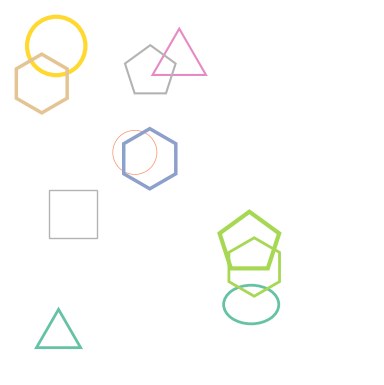[{"shape": "triangle", "thickness": 2, "radius": 0.33, "center": [0.152, 0.13]}, {"shape": "oval", "thickness": 2, "radius": 0.36, "center": [0.653, 0.209]}, {"shape": "circle", "thickness": 0.5, "radius": 0.29, "center": [0.35, 0.604]}, {"shape": "hexagon", "thickness": 2.5, "radius": 0.39, "center": [0.389, 0.588]}, {"shape": "triangle", "thickness": 1.5, "radius": 0.4, "center": [0.466, 0.845]}, {"shape": "pentagon", "thickness": 3, "radius": 0.41, "center": [0.648, 0.369]}, {"shape": "hexagon", "thickness": 2, "radius": 0.38, "center": [0.66, 0.306]}, {"shape": "circle", "thickness": 3, "radius": 0.38, "center": [0.146, 0.881]}, {"shape": "hexagon", "thickness": 2.5, "radius": 0.38, "center": [0.108, 0.783]}, {"shape": "square", "thickness": 1, "radius": 0.31, "center": [0.19, 0.444]}, {"shape": "pentagon", "thickness": 1.5, "radius": 0.35, "center": [0.39, 0.813]}]